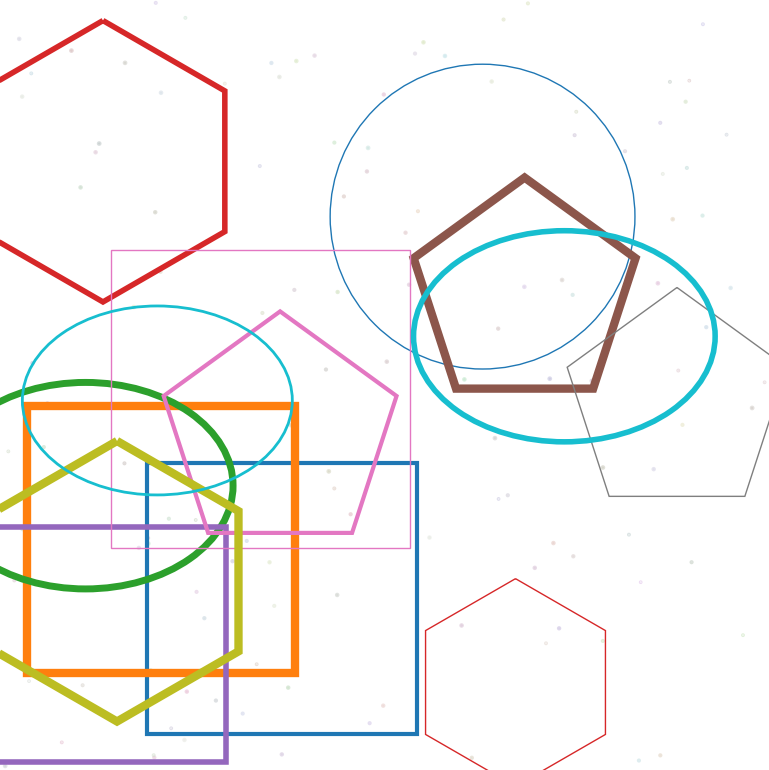[{"shape": "square", "thickness": 1.5, "radius": 0.88, "center": [0.366, 0.223]}, {"shape": "circle", "thickness": 0.5, "radius": 0.99, "center": [0.627, 0.719]}, {"shape": "square", "thickness": 3, "radius": 0.87, "center": [0.209, 0.299]}, {"shape": "oval", "thickness": 2.5, "radius": 0.96, "center": [0.111, 0.369]}, {"shape": "hexagon", "thickness": 2, "radius": 0.91, "center": [0.134, 0.791]}, {"shape": "hexagon", "thickness": 0.5, "radius": 0.67, "center": [0.669, 0.114]}, {"shape": "square", "thickness": 2, "radius": 0.76, "center": [0.141, 0.163]}, {"shape": "pentagon", "thickness": 3, "radius": 0.76, "center": [0.681, 0.618]}, {"shape": "pentagon", "thickness": 1.5, "radius": 0.8, "center": [0.364, 0.437]}, {"shape": "square", "thickness": 0.5, "radius": 0.97, "center": [0.338, 0.482]}, {"shape": "pentagon", "thickness": 0.5, "radius": 0.75, "center": [0.879, 0.477]}, {"shape": "hexagon", "thickness": 3, "radius": 0.91, "center": [0.152, 0.245]}, {"shape": "oval", "thickness": 1, "radius": 0.88, "center": [0.204, 0.48]}, {"shape": "oval", "thickness": 2, "radius": 0.98, "center": [0.733, 0.563]}]